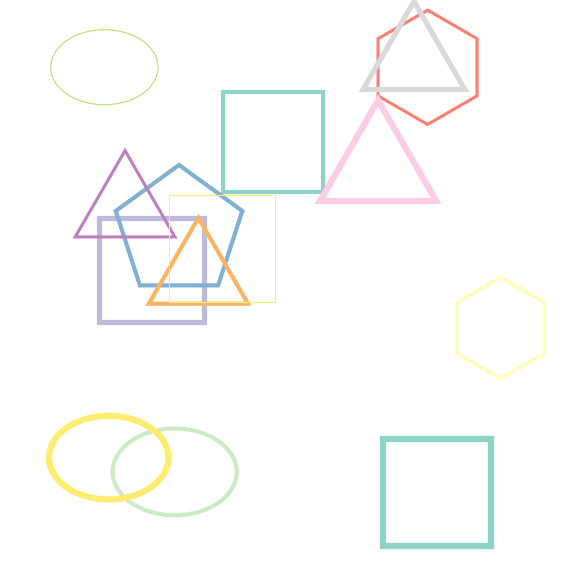[{"shape": "square", "thickness": 2, "radius": 0.43, "center": [0.472, 0.753]}, {"shape": "square", "thickness": 3, "radius": 0.47, "center": [0.757, 0.146]}, {"shape": "hexagon", "thickness": 1.5, "radius": 0.44, "center": [0.867, 0.431]}, {"shape": "square", "thickness": 2.5, "radius": 0.45, "center": [0.262, 0.532]}, {"shape": "hexagon", "thickness": 1.5, "radius": 0.49, "center": [0.74, 0.883]}, {"shape": "pentagon", "thickness": 2, "radius": 0.58, "center": [0.31, 0.598]}, {"shape": "triangle", "thickness": 2, "radius": 0.5, "center": [0.344, 0.523]}, {"shape": "oval", "thickness": 0.5, "radius": 0.46, "center": [0.181, 0.883]}, {"shape": "triangle", "thickness": 3, "radius": 0.58, "center": [0.655, 0.709]}, {"shape": "triangle", "thickness": 2.5, "radius": 0.51, "center": [0.717, 0.895]}, {"shape": "triangle", "thickness": 1.5, "radius": 0.5, "center": [0.217, 0.639]}, {"shape": "oval", "thickness": 2, "radius": 0.54, "center": [0.303, 0.182]}, {"shape": "square", "thickness": 0.5, "radius": 0.46, "center": [0.385, 0.569]}, {"shape": "oval", "thickness": 3, "radius": 0.52, "center": [0.188, 0.207]}]